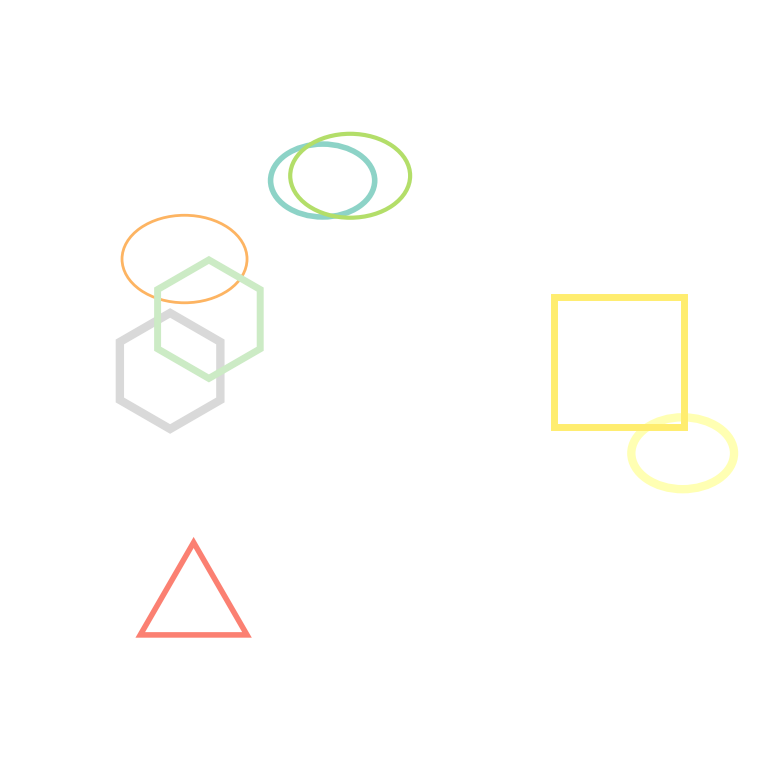[{"shape": "oval", "thickness": 2, "radius": 0.34, "center": [0.419, 0.766]}, {"shape": "oval", "thickness": 3, "radius": 0.33, "center": [0.887, 0.411]}, {"shape": "triangle", "thickness": 2, "radius": 0.4, "center": [0.251, 0.215]}, {"shape": "oval", "thickness": 1, "radius": 0.41, "center": [0.24, 0.664]}, {"shape": "oval", "thickness": 1.5, "radius": 0.39, "center": [0.455, 0.772]}, {"shape": "hexagon", "thickness": 3, "radius": 0.38, "center": [0.221, 0.518]}, {"shape": "hexagon", "thickness": 2.5, "radius": 0.38, "center": [0.271, 0.585]}, {"shape": "square", "thickness": 2.5, "radius": 0.42, "center": [0.804, 0.529]}]